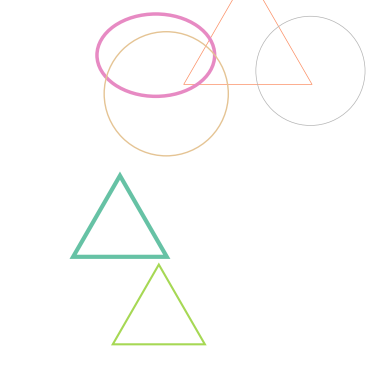[{"shape": "triangle", "thickness": 3, "radius": 0.7, "center": [0.312, 0.403]}, {"shape": "triangle", "thickness": 0.5, "radius": 0.96, "center": [0.644, 0.877]}, {"shape": "oval", "thickness": 2.5, "radius": 0.76, "center": [0.405, 0.857]}, {"shape": "triangle", "thickness": 1.5, "radius": 0.69, "center": [0.413, 0.175]}, {"shape": "circle", "thickness": 1, "radius": 0.81, "center": [0.432, 0.756]}, {"shape": "circle", "thickness": 0.5, "radius": 0.71, "center": [0.806, 0.816]}]